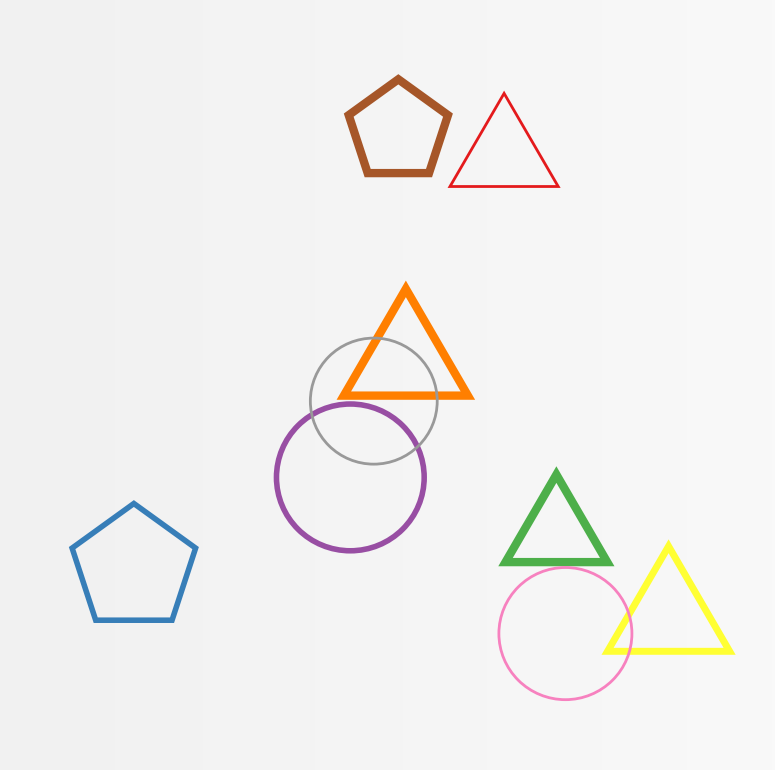[{"shape": "triangle", "thickness": 1, "radius": 0.4, "center": [0.65, 0.798]}, {"shape": "pentagon", "thickness": 2, "radius": 0.42, "center": [0.173, 0.262]}, {"shape": "triangle", "thickness": 3, "radius": 0.38, "center": [0.718, 0.308]}, {"shape": "circle", "thickness": 2, "radius": 0.48, "center": [0.452, 0.38]}, {"shape": "triangle", "thickness": 3, "radius": 0.46, "center": [0.524, 0.532]}, {"shape": "triangle", "thickness": 2.5, "radius": 0.45, "center": [0.863, 0.2]}, {"shape": "pentagon", "thickness": 3, "radius": 0.34, "center": [0.514, 0.83]}, {"shape": "circle", "thickness": 1, "radius": 0.43, "center": [0.73, 0.177]}, {"shape": "circle", "thickness": 1, "radius": 0.41, "center": [0.482, 0.479]}]